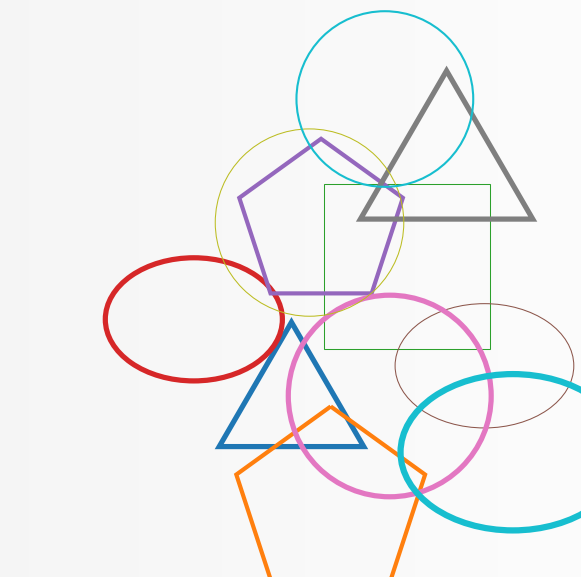[{"shape": "triangle", "thickness": 2.5, "radius": 0.72, "center": [0.501, 0.298]}, {"shape": "pentagon", "thickness": 2, "radius": 0.85, "center": [0.569, 0.125]}, {"shape": "square", "thickness": 0.5, "radius": 0.72, "center": [0.7, 0.537]}, {"shape": "oval", "thickness": 2.5, "radius": 0.76, "center": [0.333, 0.446]}, {"shape": "pentagon", "thickness": 2, "radius": 0.74, "center": [0.552, 0.611]}, {"shape": "oval", "thickness": 0.5, "radius": 0.77, "center": [0.833, 0.366]}, {"shape": "circle", "thickness": 2.5, "radius": 0.87, "center": [0.671, 0.313]}, {"shape": "triangle", "thickness": 2.5, "radius": 0.86, "center": [0.768, 0.705]}, {"shape": "circle", "thickness": 0.5, "radius": 0.81, "center": [0.533, 0.614]}, {"shape": "circle", "thickness": 1, "radius": 0.76, "center": [0.662, 0.828]}, {"shape": "oval", "thickness": 3, "radius": 0.97, "center": [0.882, 0.216]}]